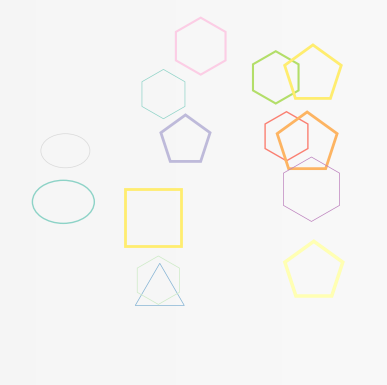[{"shape": "hexagon", "thickness": 0.5, "radius": 0.32, "center": [0.422, 0.756]}, {"shape": "oval", "thickness": 1, "radius": 0.4, "center": [0.163, 0.476]}, {"shape": "pentagon", "thickness": 2.5, "radius": 0.39, "center": [0.81, 0.295]}, {"shape": "pentagon", "thickness": 2, "radius": 0.33, "center": [0.479, 0.635]}, {"shape": "hexagon", "thickness": 1, "radius": 0.32, "center": [0.739, 0.646]}, {"shape": "triangle", "thickness": 0.5, "radius": 0.37, "center": [0.412, 0.243]}, {"shape": "pentagon", "thickness": 2, "radius": 0.41, "center": [0.793, 0.628]}, {"shape": "hexagon", "thickness": 1.5, "radius": 0.34, "center": [0.712, 0.799]}, {"shape": "hexagon", "thickness": 1.5, "radius": 0.37, "center": [0.518, 0.88]}, {"shape": "oval", "thickness": 0.5, "radius": 0.32, "center": [0.169, 0.608]}, {"shape": "hexagon", "thickness": 0.5, "radius": 0.42, "center": [0.804, 0.508]}, {"shape": "hexagon", "thickness": 0.5, "radius": 0.31, "center": [0.409, 0.272]}, {"shape": "pentagon", "thickness": 2, "radius": 0.38, "center": [0.808, 0.807]}, {"shape": "square", "thickness": 2, "radius": 0.37, "center": [0.395, 0.435]}]